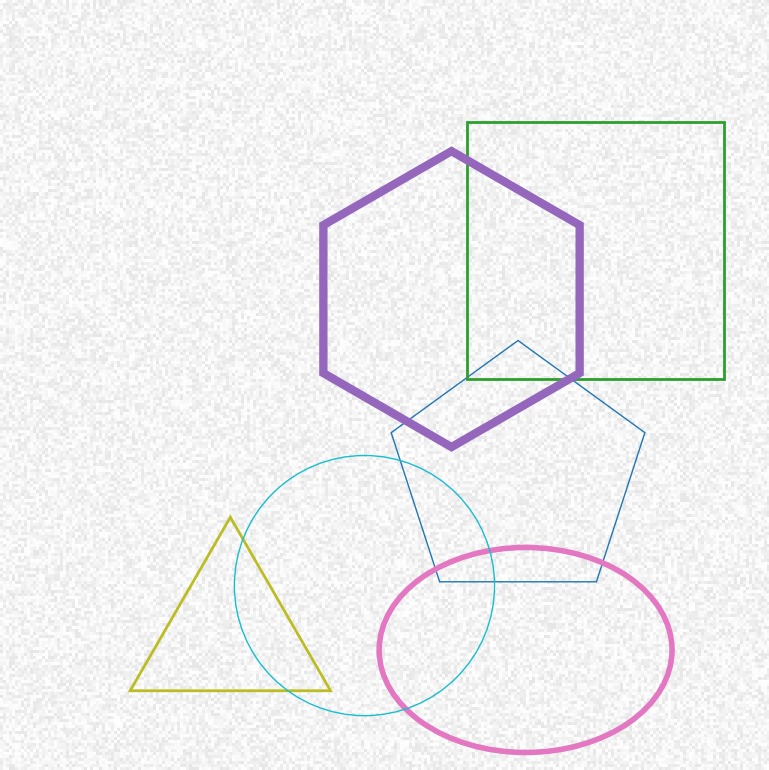[{"shape": "pentagon", "thickness": 0.5, "radius": 0.87, "center": [0.673, 0.385]}, {"shape": "square", "thickness": 1, "radius": 0.83, "center": [0.774, 0.674]}, {"shape": "hexagon", "thickness": 3, "radius": 0.96, "center": [0.586, 0.612]}, {"shape": "oval", "thickness": 2, "radius": 0.95, "center": [0.683, 0.156]}, {"shape": "triangle", "thickness": 1, "radius": 0.75, "center": [0.299, 0.178]}, {"shape": "circle", "thickness": 0.5, "radius": 0.84, "center": [0.473, 0.24]}]